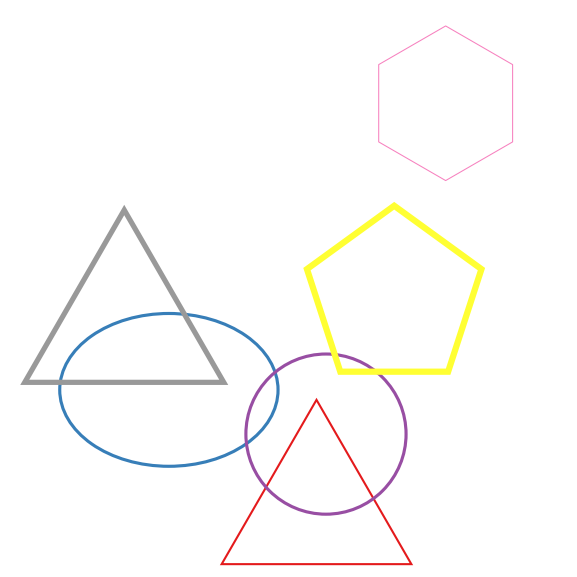[{"shape": "triangle", "thickness": 1, "radius": 0.95, "center": [0.548, 0.117]}, {"shape": "oval", "thickness": 1.5, "radius": 0.95, "center": [0.292, 0.324]}, {"shape": "circle", "thickness": 1.5, "radius": 0.69, "center": [0.564, 0.247]}, {"shape": "pentagon", "thickness": 3, "radius": 0.79, "center": [0.683, 0.484]}, {"shape": "hexagon", "thickness": 0.5, "radius": 0.67, "center": [0.772, 0.82]}, {"shape": "triangle", "thickness": 2.5, "radius": 0.99, "center": [0.215, 0.437]}]